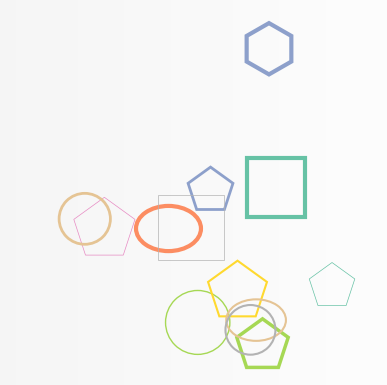[{"shape": "pentagon", "thickness": 0.5, "radius": 0.31, "center": [0.857, 0.256]}, {"shape": "square", "thickness": 3, "radius": 0.38, "center": [0.712, 0.513]}, {"shape": "oval", "thickness": 3, "radius": 0.42, "center": [0.435, 0.406]}, {"shape": "hexagon", "thickness": 3, "radius": 0.33, "center": [0.694, 0.873]}, {"shape": "pentagon", "thickness": 2, "radius": 0.3, "center": [0.543, 0.505]}, {"shape": "pentagon", "thickness": 0.5, "radius": 0.41, "center": [0.269, 0.405]}, {"shape": "circle", "thickness": 1, "radius": 0.42, "center": [0.51, 0.163]}, {"shape": "pentagon", "thickness": 2.5, "radius": 0.35, "center": [0.677, 0.102]}, {"shape": "pentagon", "thickness": 1.5, "radius": 0.4, "center": [0.613, 0.243]}, {"shape": "circle", "thickness": 2, "radius": 0.33, "center": [0.219, 0.432]}, {"shape": "oval", "thickness": 1.5, "radius": 0.39, "center": [0.661, 0.169]}, {"shape": "circle", "thickness": 1.5, "radius": 0.32, "center": [0.646, 0.143]}, {"shape": "square", "thickness": 0.5, "radius": 0.42, "center": [0.493, 0.409]}]